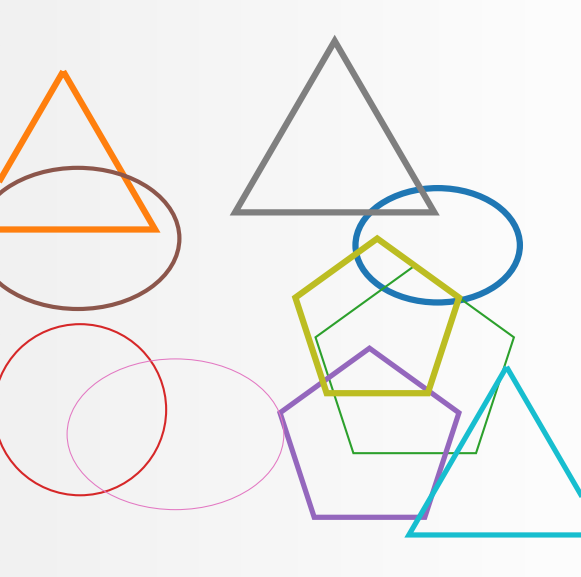[{"shape": "oval", "thickness": 3, "radius": 0.71, "center": [0.753, 0.574]}, {"shape": "triangle", "thickness": 3, "radius": 0.91, "center": [0.109, 0.693]}, {"shape": "pentagon", "thickness": 1, "radius": 0.9, "center": [0.713, 0.36]}, {"shape": "circle", "thickness": 1, "radius": 0.74, "center": [0.138, 0.29]}, {"shape": "pentagon", "thickness": 2.5, "radius": 0.81, "center": [0.636, 0.234]}, {"shape": "oval", "thickness": 2, "radius": 0.87, "center": [0.134, 0.586]}, {"shape": "oval", "thickness": 0.5, "radius": 0.93, "center": [0.302, 0.247]}, {"shape": "triangle", "thickness": 3, "radius": 0.99, "center": [0.576, 0.73]}, {"shape": "pentagon", "thickness": 3, "radius": 0.74, "center": [0.649, 0.438]}, {"shape": "triangle", "thickness": 2.5, "radius": 0.97, "center": [0.872, 0.17]}]